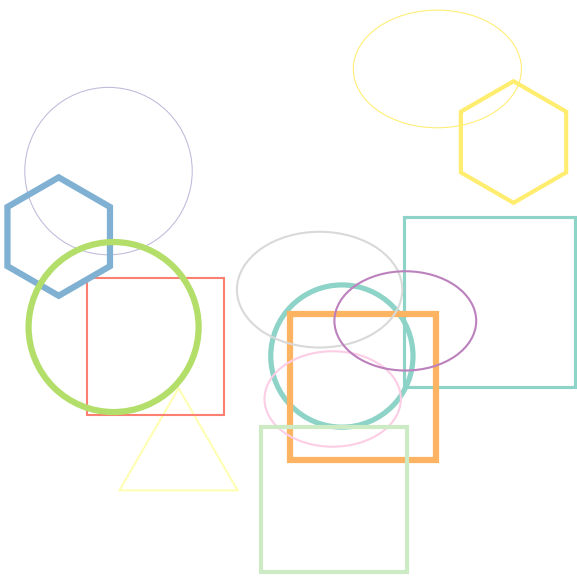[{"shape": "circle", "thickness": 2.5, "radius": 0.62, "center": [0.592, 0.383]}, {"shape": "square", "thickness": 1.5, "radius": 0.74, "center": [0.848, 0.476]}, {"shape": "triangle", "thickness": 1, "radius": 0.59, "center": [0.309, 0.209]}, {"shape": "circle", "thickness": 0.5, "radius": 0.72, "center": [0.188, 0.703]}, {"shape": "square", "thickness": 1, "radius": 0.59, "center": [0.269, 0.399]}, {"shape": "hexagon", "thickness": 3, "radius": 0.51, "center": [0.102, 0.59]}, {"shape": "square", "thickness": 3, "radius": 0.63, "center": [0.629, 0.329]}, {"shape": "circle", "thickness": 3, "radius": 0.74, "center": [0.197, 0.433]}, {"shape": "oval", "thickness": 1, "radius": 0.59, "center": [0.576, 0.308]}, {"shape": "oval", "thickness": 1, "radius": 0.72, "center": [0.553, 0.498]}, {"shape": "oval", "thickness": 1, "radius": 0.61, "center": [0.702, 0.443]}, {"shape": "square", "thickness": 2, "radius": 0.63, "center": [0.578, 0.135]}, {"shape": "oval", "thickness": 0.5, "radius": 0.73, "center": [0.757, 0.88]}, {"shape": "hexagon", "thickness": 2, "radius": 0.53, "center": [0.889, 0.753]}]